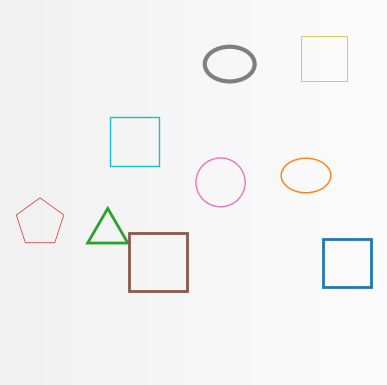[{"shape": "square", "thickness": 2, "radius": 0.31, "center": [0.896, 0.317]}, {"shape": "oval", "thickness": 1, "radius": 0.32, "center": [0.79, 0.544]}, {"shape": "triangle", "thickness": 2, "radius": 0.3, "center": [0.278, 0.399]}, {"shape": "pentagon", "thickness": 0.5, "radius": 0.32, "center": [0.103, 0.422]}, {"shape": "square", "thickness": 2, "radius": 0.38, "center": [0.408, 0.319]}, {"shape": "circle", "thickness": 1, "radius": 0.32, "center": [0.569, 0.526]}, {"shape": "oval", "thickness": 3, "radius": 0.32, "center": [0.593, 0.834]}, {"shape": "square", "thickness": 0.5, "radius": 0.29, "center": [0.835, 0.848]}, {"shape": "square", "thickness": 1, "radius": 0.31, "center": [0.348, 0.633]}]